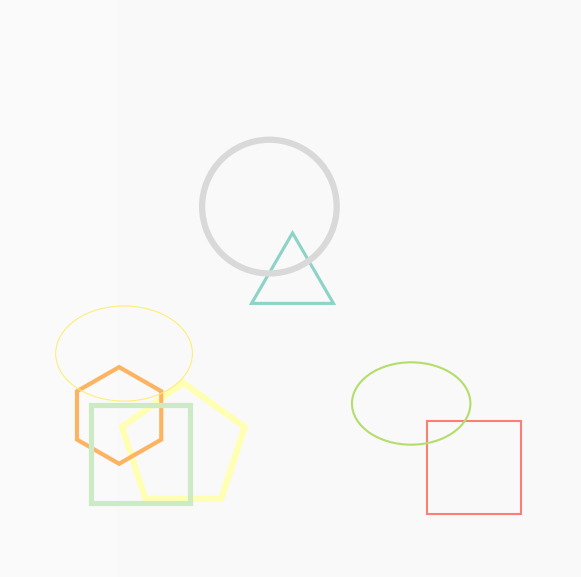[{"shape": "triangle", "thickness": 1.5, "radius": 0.41, "center": [0.503, 0.514]}, {"shape": "pentagon", "thickness": 3, "radius": 0.55, "center": [0.315, 0.225]}, {"shape": "square", "thickness": 1, "radius": 0.4, "center": [0.816, 0.189]}, {"shape": "hexagon", "thickness": 2, "radius": 0.42, "center": [0.205, 0.28]}, {"shape": "oval", "thickness": 1, "radius": 0.51, "center": [0.707, 0.3]}, {"shape": "circle", "thickness": 3, "radius": 0.58, "center": [0.463, 0.641]}, {"shape": "square", "thickness": 2.5, "radius": 0.42, "center": [0.242, 0.213]}, {"shape": "oval", "thickness": 0.5, "radius": 0.59, "center": [0.213, 0.387]}]